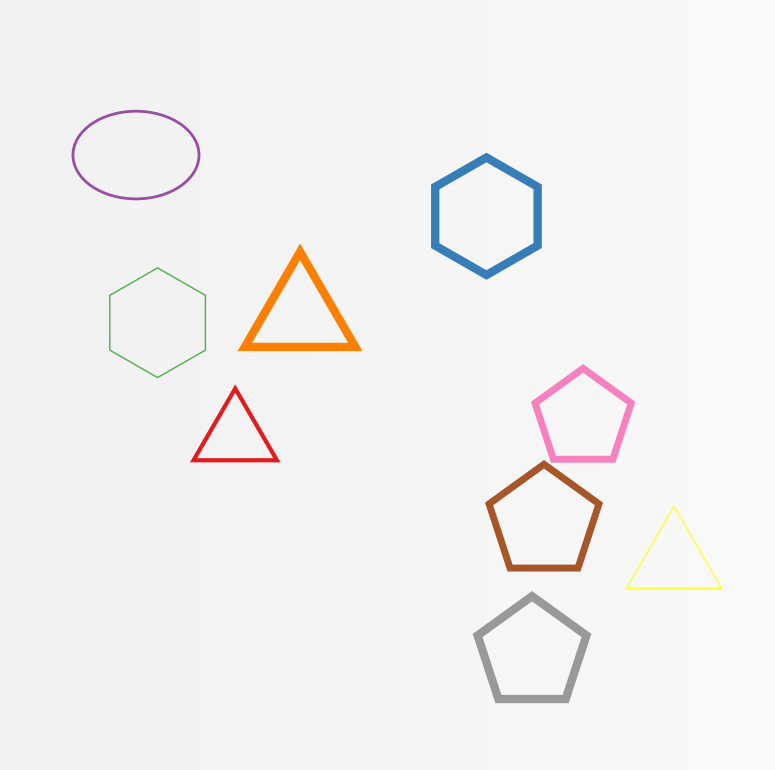[{"shape": "triangle", "thickness": 1.5, "radius": 0.31, "center": [0.304, 0.433]}, {"shape": "hexagon", "thickness": 3, "radius": 0.38, "center": [0.628, 0.719]}, {"shape": "hexagon", "thickness": 0.5, "radius": 0.36, "center": [0.203, 0.581]}, {"shape": "oval", "thickness": 1, "radius": 0.41, "center": [0.175, 0.799]}, {"shape": "triangle", "thickness": 3, "radius": 0.41, "center": [0.387, 0.591]}, {"shape": "triangle", "thickness": 0.5, "radius": 0.35, "center": [0.87, 0.271]}, {"shape": "pentagon", "thickness": 2.5, "radius": 0.37, "center": [0.702, 0.323]}, {"shape": "pentagon", "thickness": 2.5, "radius": 0.33, "center": [0.752, 0.456]}, {"shape": "pentagon", "thickness": 3, "radius": 0.37, "center": [0.686, 0.152]}]